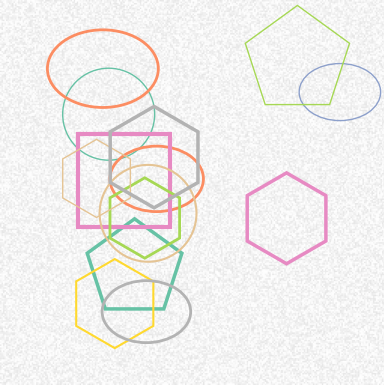[{"shape": "pentagon", "thickness": 2.5, "radius": 0.65, "center": [0.349, 0.302]}, {"shape": "circle", "thickness": 1, "radius": 0.6, "center": [0.282, 0.703]}, {"shape": "oval", "thickness": 2, "radius": 0.61, "center": [0.407, 0.535]}, {"shape": "oval", "thickness": 2, "radius": 0.72, "center": [0.267, 0.822]}, {"shape": "oval", "thickness": 1, "radius": 0.53, "center": [0.883, 0.761]}, {"shape": "hexagon", "thickness": 2.5, "radius": 0.59, "center": [0.744, 0.433]}, {"shape": "square", "thickness": 3, "radius": 0.6, "center": [0.322, 0.531]}, {"shape": "hexagon", "thickness": 2, "radius": 0.52, "center": [0.376, 0.434]}, {"shape": "pentagon", "thickness": 1, "radius": 0.71, "center": [0.773, 0.844]}, {"shape": "hexagon", "thickness": 1.5, "radius": 0.58, "center": [0.298, 0.211]}, {"shape": "circle", "thickness": 1.5, "radius": 0.63, "center": [0.385, 0.446]}, {"shape": "hexagon", "thickness": 1, "radius": 0.51, "center": [0.251, 0.537]}, {"shape": "oval", "thickness": 2, "radius": 0.58, "center": [0.38, 0.19]}, {"shape": "hexagon", "thickness": 2.5, "radius": 0.66, "center": [0.4, 0.592]}]